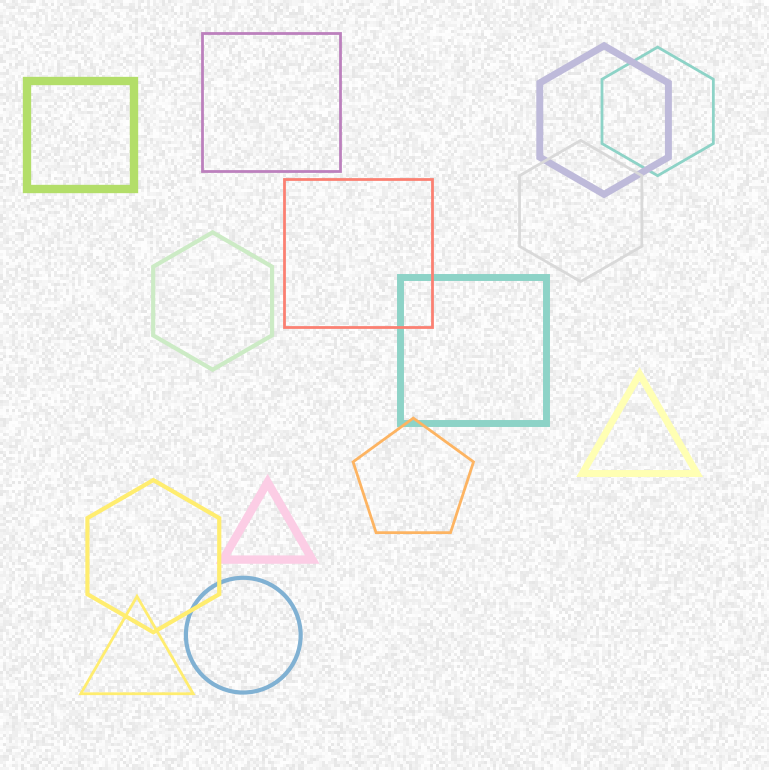[{"shape": "square", "thickness": 2.5, "radius": 0.48, "center": [0.614, 0.545]}, {"shape": "hexagon", "thickness": 1, "radius": 0.42, "center": [0.854, 0.855]}, {"shape": "triangle", "thickness": 2.5, "radius": 0.43, "center": [0.831, 0.428]}, {"shape": "hexagon", "thickness": 2.5, "radius": 0.48, "center": [0.785, 0.844]}, {"shape": "square", "thickness": 1, "radius": 0.48, "center": [0.465, 0.671]}, {"shape": "circle", "thickness": 1.5, "radius": 0.37, "center": [0.316, 0.175]}, {"shape": "pentagon", "thickness": 1, "radius": 0.41, "center": [0.537, 0.375]}, {"shape": "square", "thickness": 3, "radius": 0.35, "center": [0.105, 0.825]}, {"shape": "triangle", "thickness": 3, "radius": 0.33, "center": [0.348, 0.307]}, {"shape": "hexagon", "thickness": 1, "radius": 0.46, "center": [0.754, 0.726]}, {"shape": "square", "thickness": 1, "radius": 0.45, "center": [0.353, 0.868]}, {"shape": "hexagon", "thickness": 1.5, "radius": 0.45, "center": [0.276, 0.609]}, {"shape": "triangle", "thickness": 1, "radius": 0.42, "center": [0.178, 0.141]}, {"shape": "hexagon", "thickness": 1.5, "radius": 0.49, "center": [0.199, 0.278]}]